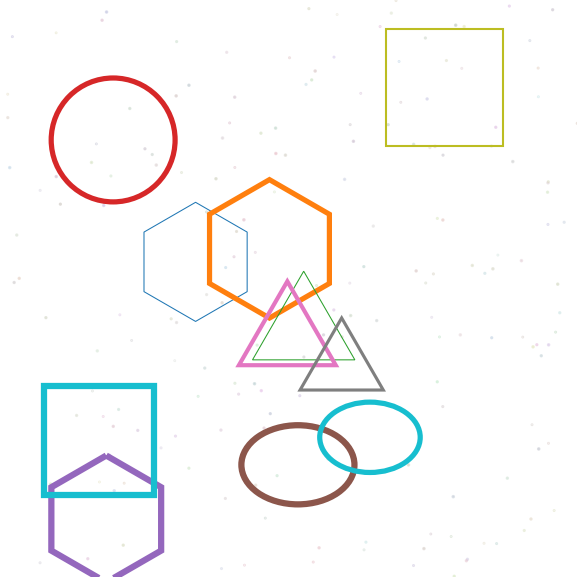[{"shape": "hexagon", "thickness": 0.5, "radius": 0.52, "center": [0.339, 0.546]}, {"shape": "hexagon", "thickness": 2.5, "radius": 0.6, "center": [0.467, 0.568]}, {"shape": "triangle", "thickness": 0.5, "radius": 0.51, "center": [0.526, 0.427]}, {"shape": "circle", "thickness": 2.5, "radius": 0.54, "center": [0.196, 0.757]}, {"shape": "hexagon", "thickness": 3, "radius": 0.55, "center": [0.184, 0.101]}, {"shape": "oval", "thickness": 3, "radius": 0.49, "center": [0.516, 0.194]}, {"shape": "triangle", "thickness": 2, "radius": 0.48, "center": [0.498, 0.415]}, {"shape": "triangle", "thickness": 1.5, "radius": 0.42, "center": [0.592, 0.365]}, {"shape": "square", "thickness": 1, "radius": 0.51, "center": [0.769, 0.847]}, {"shape": "square", "thickness": 3, "radius": 0.47, "center": [0.171, 0.237]}, {"shape": "oval", "thickness": 2.5, "radius": 0.44, "center": [0.641, 0.242]}]